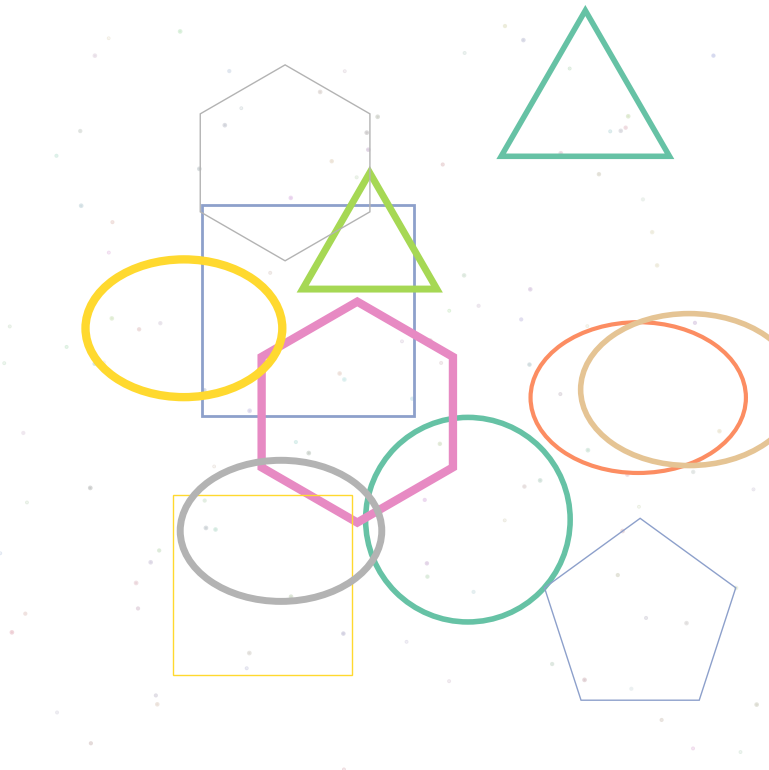[{"shape": "circle", "thickness": 2, "radius": 0.66, "center": [0.608, 0.325]}, {"shape": "triangle", "thickness": 2, "radius": 0.63, "center": [0.76, 0.86]}, {"shape": "oval", "thickness": 1.5, "radius": 0.7, "center": [0.829, 0.484]}, {"shape": "square", "thickness": 1, "radius": 0.69, "center": [0.4, 0.596]}, {"shape": "pentagon", "thickness": 0.5, "radius": 0.65, "center": [0.831, 0.196]}, {"shape": "hexagon", "thickness": 3, "radius": 0.72, "center": [0.464, 0.465]}, {"shape": "triangle", "thickness": 2.5, "radius": 0.5, "center": [0.48, 0.675]}, {"shape": "square", "thickness": 0.5, "radius": 0.58, "center": [0.341, 0.24]}, {"shape": "oval", "thickness": 3, "radius": 0.64, "center": [0.239, 0.574]}, {"shape": "oval", "thickness": 2, "radius": 0.7, "center": [0.895, 0.494]}, {"shape": "oval", "thickness": 2.5, "radius": 0.65, "center": [0.365, 0.311]}, {"shape": "hexagon", "thickness": 0.5, "radius": 0.64, "center": [0.37, 0.789]}]